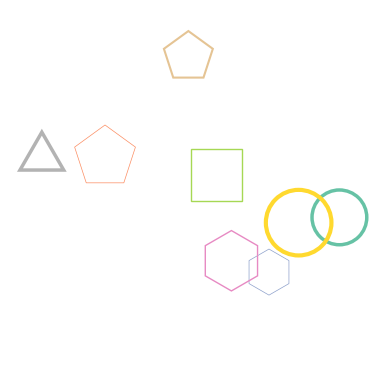[{"shape": "circle", "thickness": 2.5, "radius": 0.36, "center": [0.882, 0.435]}, {"shape": "pentagon", "thickness": 0.5, "radius": 0.42, "center": [0.273, 0.592]}, {"shape": "hexagon", "thickness": 0.5, "radius": 0.3, "center": [0.699, 0.293]}, {"shape": "hexagon", "thickness": 1, "radius": 0.39, "center": [0.601, 0.323]}, {"shape": "square", "thickness": 1, "radius": 0.33, "center": [0.562, 0.546]}, {"shape": "circle", "thickness": 3, "radius": 0.43, "center": [0.776, 0.422]}, {"shape": "pentagon", "thickness": 1.5, "radius": 0.33, "center": [0.489, 0.853]}, {"shape": "triangle", "thickness": 2.5, "radius": 0.33, "center": [0.109, 0.591]}]